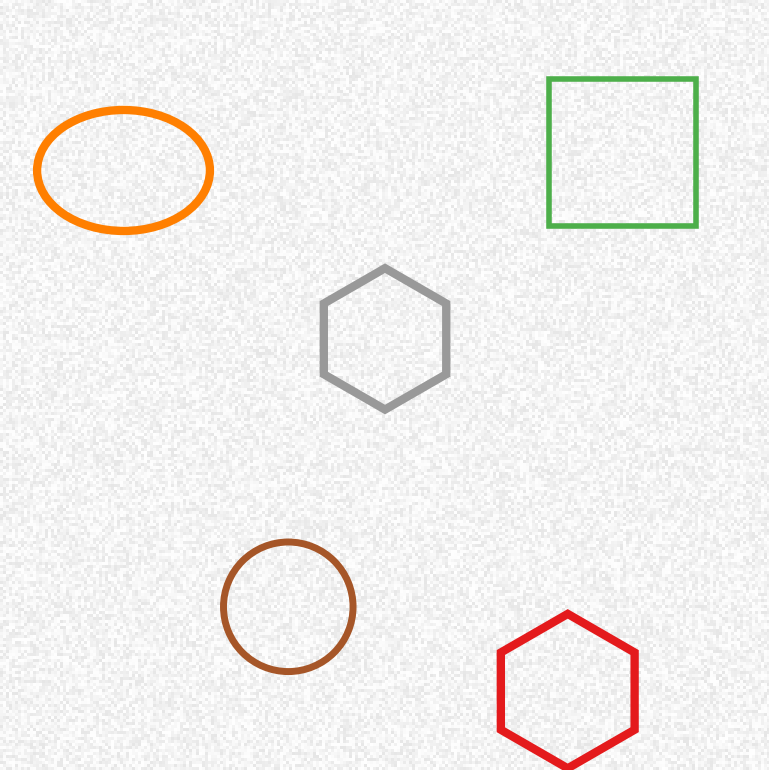[{"shape": "hexagon", "thickness": 3, "radius": 0.5, "center": [0.737, 0.102]}, {"shape": "square", "thickness": 2, "radius": 0.48, "center": [0.808, 0.802]}, {"shape": "oval", "thickness": 3, "radius": 0.56, "center": [0.16, 0.779]}, {"shape": "circle", "thickness": 2.5, "radius": 0.42, "center": [0.374, 0.212]}, {"shape": "hexagon", "thickness": 3, "radius": 0.46, "center": [0.5, 0.56]}]